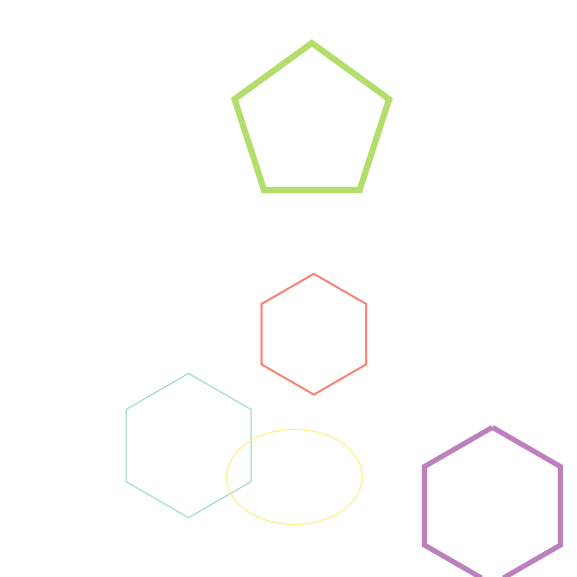[{"shape": "hexagon", "thickness": 0.5, "radius": 0.62, "center": [0.327, 0.228]}, {"shape": "hexagon", "thickness": 1, "radius": 0.52, "center": [0.543, 0.42]}, {"shape": "pentagon", "thickness": 3, "radius": 0.7, "center": [0.54, 0.784]}, {"shape": "hexagon", "thickness": 2.5, "radius": 0.68, "center": [0.853, 0.123]}, {"shape": "oval", "thickness": 0.5, "radius": 0.59, "center": [0.51, 0.173]}]